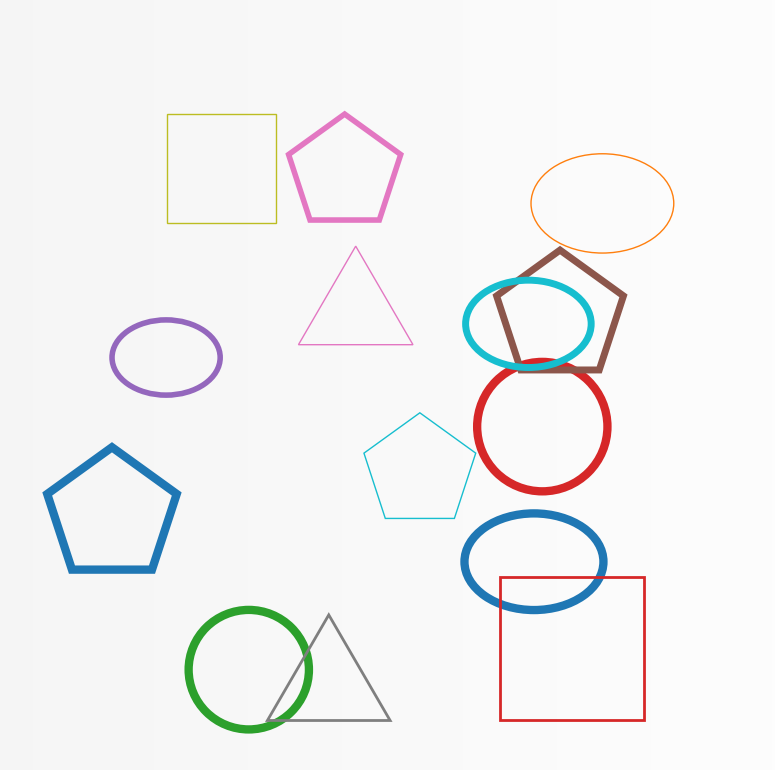[{"shape": "pentagon", "thickness": 3, "radius": 0.44, "center": [0.144, 0.331]}, {"shape": "oval", "thickness": 3, "radius": 0.45, "center": [0.689, 0.27]}, {"shape": "oval", "thickness": 0.5, "radius": 0.46, "center": [0.777, 0.736]}, {"shape": "circle", "thickness": 3, "radius": 0.39, "center": [0.321, 0.13]}, {"shape": "square", "thickness": 1, "radius": 0.47, "center": [0.738, 0.158]}, {"shape": "circle", "thickness": 3, "radius": 0.42, "center": [0.7, 0.446]}, {"shape": "oval", "thickness": 2, "radius": 0.35, "center": [0.214, 0.536]}, {"shape": "pentagon", "thickness": 2.5, "radius": 0.43, "center": [0.723, 0.589]}, {"shape": "triangle", "thickness": 0.5, "radius": 0.43, "center": [0.459, 0.595]}, {"shape": "pentagon", "thickness": 2, "radius": 0.38, "center": [0.445, 0.776]}, {"shape": "triangle", "thickness": 1, "radius": 0.46, "center": [0.424, 0.11]}, {"shape": "square", "thickness": 0.5, "radius": 0.35, "center": [0.285, 0.781]}, {"shape": "oval", "thickness": 2.5, "radius": 0.41, "center": [0.682, 0.579]}, {"shape": "pentagon", "thickness": 0.5, "radius": 0.38, "center": [0.542, 0.388]}]